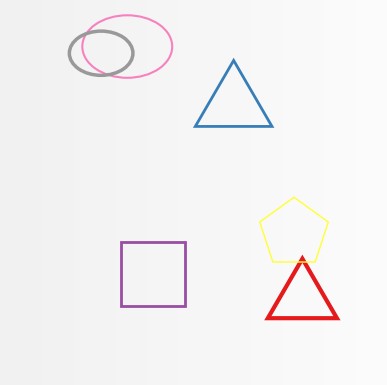[{"shape": "triangle", "thickness": 3, "radius": 0.51, "center": [0.78, 0.225]}, {"shape": "triangle", "thickness": 2, "radius": 0.57, "center": [0.603, 0.729]}, {"shape": "square", "thickness": 2, "radius": 0.41, "center": [0.394, 0.287]}, {"shape": "pentagon", "thickness": 1, "radius": 0.46, "center": [0.759, 0.395]}, {"shape": "oval", "thickness": 1.5, "radius": 0.58, "center": [0.328, 0.879]}, {"shape": "oval", "thickness": 2.5, "radius": 0.41, "center": [0.261, 0.862]}]